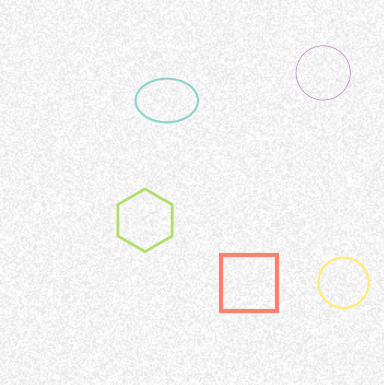[{"shape": "oval", "thickness": 1.5, "radius": 0.41, "center": [0.433, 0.739]}, {"shape": "square", "thickness": 3, "radius": 0.36, "center": [0.647, 0.265]}, {"shape": "hexagon", "thickness": 2, "radius": 0.41, "center": [0.377, 0.428]}, {"shape": "circle", "thickness": 0.5, "radius": 0.35, "center": [0.839, 0.811]}, {"shape": "circle", "thickness": 1.5, "radius": 0.33, "center": [0.892, 0.265]}]